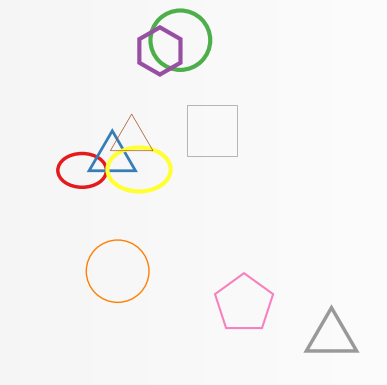[{"shape": "oval", "thickness": 2.5, "radius": 0.31, "center": [0.212, 0.557]}, {"shape": "triangle", "thickness": 2, "radius": 0.35, "center": [0.29, 0.591]}, {"shape": "circle", "thickness": 3, "radius": 0.39, "center": [0.465, 0.896]}, {"shape": "hexagon", "thickness": 3, "radius": 0.31, "center": [0.413, 0.868]}, {"shape": "circle", "thickness": 1, "radius": 0.4, "center": [0.304, 0.296]}, {"shape": "oval", "thickness": 3, "radius": 0.41, "center": [0.359, 0.56]}, {"shape": "triangle", "thickness": 0.5, "radius": 0.32, "center": [0.34, 0.64]}, {"shape": "pentagon", "thickness": 1.5, "radius": 0.39, "center": [0.63, 0.212]}, {"shape": "square", "thickness": 0.5, "radius": 0.33, "center": [0.547, 0.661]}, {"shape": "triangle", "thickness": 2.5, "radius": 0.37, "center": [0.855, 0.126]}]